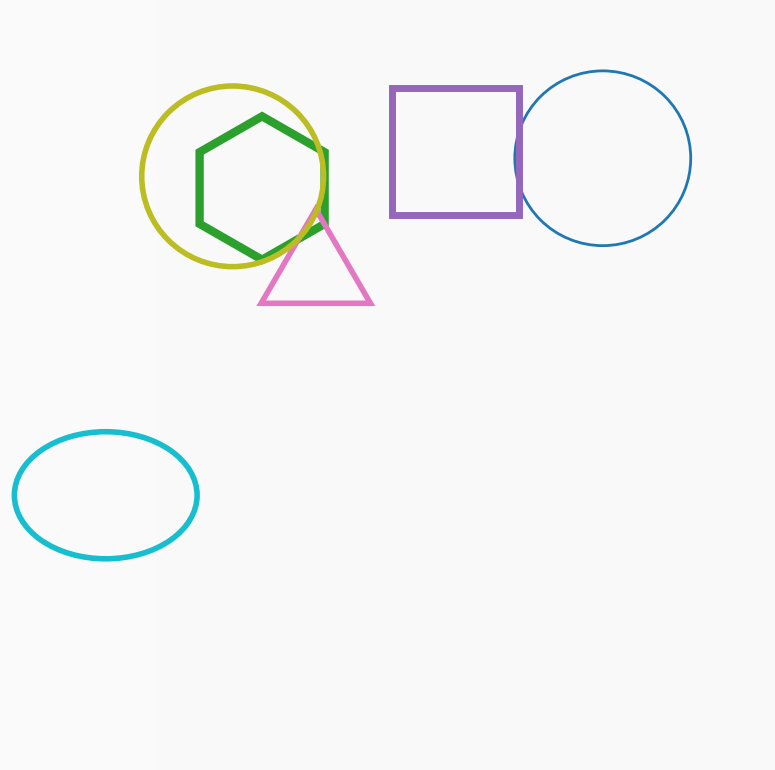[{"shape": "circle", "thickness": 1, "radius": 0.57, "center": [0.778, 0.794]}, {"shape": "hexagon", "thickness": 3, "radius": 0.47, "center": [0.338, 0.756]}, {"shape": "square", "thickness": 2.5, "radius": 0.41, "center": [0.588, 0.803]}, {"shape": "triangle", "thickness": 2, "radius": 0.41, "center": [0.407, 0.647]}, {"shape": "circle", "thickness": 2, "radius": 0.59, "center": [0.3, 0.771]}, {"shape": "oval", "thickness": 2, "radius": 0.59, "center": [0.136, 0.357]}]